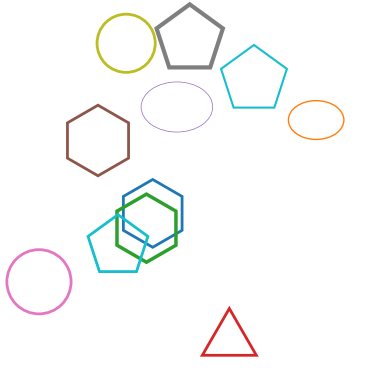[{"shape": "hexagon", "thickness": 2, "radius": 0.44, "center": [0.397, 0.446]}, {"shape": "oval", "thickness": 1, "radius": 0.36, "center": [0.821, 0.688]}, {"shape": "hexagon", "thickness": 2.5, "radius": 0.44, "center": [0.38, 0.407]}, {"shape": "triangle", "thickness": 2, "radius": 0.4, "center": [0.596, 0.118]}, {"shape": "oval", "thickness": 0.5, "radius": 0.46, "center": [0.459, 0.722]}, {"shape": "hexagon", "thickness": 2, "radius": 0.46, "center": [0.255, 0.635]}, {"shape": "circle", "thickness": 2, "radius": 0.42, "center": [0.101, 0.268]}, {"shape": "pentagon", "thickness": 3, "radius": 0.45, "center": [0.493, 0.898]}, {"shape": "circle", "thickness": 2, "radius": 0.38, "center": [0.328, 0.888]}, {"shape": "pentagon", "thickness": 2, "radius": 0.41, "center": [0.306, 0.361]}, {"shape": "pentagon", "thickness": 1.5, "radius": 0.45, "center": [0.66, 0.793]}]